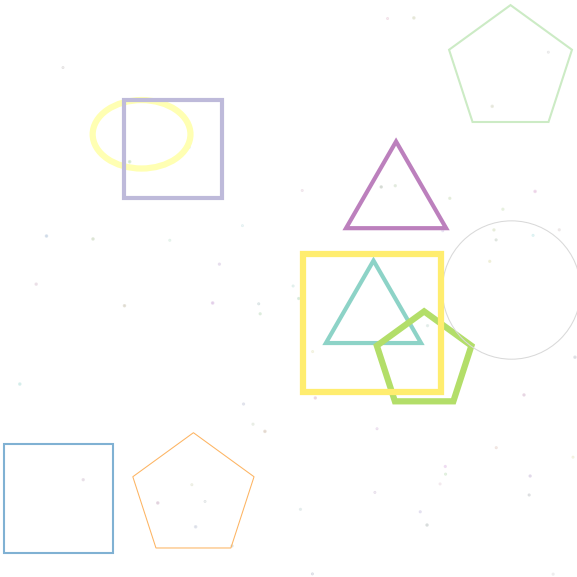[{"shape": "triangle", "thickness": 2, "radius": 0.48, "center": [0.647, 0.453]}, {"shape": "oval", "thickness": 3, "radius": 0.42, "center": [0.245, 0.767]}, {"shape": "square", "thickness": 2, "radius": 0.42, "center": [0.299, 0.742]}, {"shape": "square", "thickness": 1, "radius": 0.47, "center": [0.102, 0.136]}, {"shape": "pentagon", "thickness": 0.5, "radius": 0.55, "center": [0.335, 0.14]}, {"shape": "pentagon", "thickness": 3, "radius": 0.43, "center": [0.734, 0.374]}, {"shape": "circle", "thickness": 0.5, "radius": 0.6, "center": [0.886, 0.497]}, {"shape": "triangle", "thickness": 2, "radius": 0.5, "center": [0.686, 0.654]}, {"shape": "pentagon", "thickness": 1, "radius": 0.56, "center": [0.884, 0.878]}, {"shape": "square", "thickness": 3, "radius": 0.6, "center": [0.644, 0.44]}]